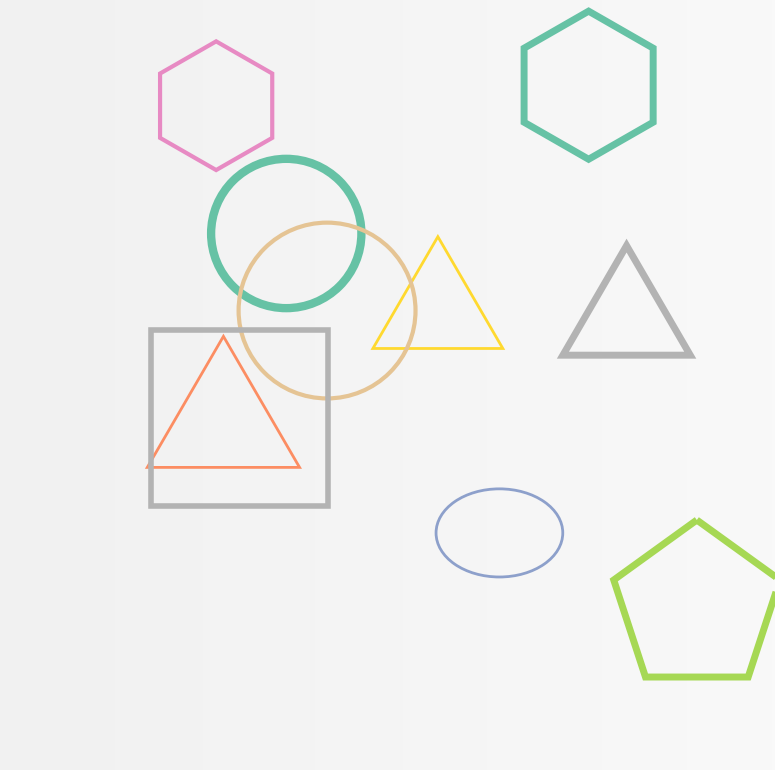[{"shape": "circle", "thickness": 3, "radius": 0.48, "center": [0.369, 0.697]}, {"shape": "hexagon", "thickness": 2.5, "radius": 0.48, "center": [0.76, 0.889]}, {"shape": "triangle", "thickness": 1, "radius": 0.57, "center": [0.288, 0.45]}, {"shape": "oval", "thickness": 1, "radius": 0.41, "center": [0.644, 0.308]}, {"shape": "hexagon", "thickness": 1.5, "radius": 0.42, "center": [0.279, 0.863]}, {"shape": "pentagon", "thickness": 2.5, "radius": 0.56, "center": [0.899, 0.212]}, {"shape": "triangle", "thickness": 1, "radius": 0.48, "center": [0.565, 0.596]}, {"shape": "circle", "thickness": 1.5, "radius": 0.57, "center": [0.422, 0.597]}, {"shape": "square", "thickness": 2, "radius": 0.57, "center": [0.309, 0.457]}, {"shape": "triangle", "thickness": 2.5, "radius": 0.47, "center": [0.808, 0.586]}]